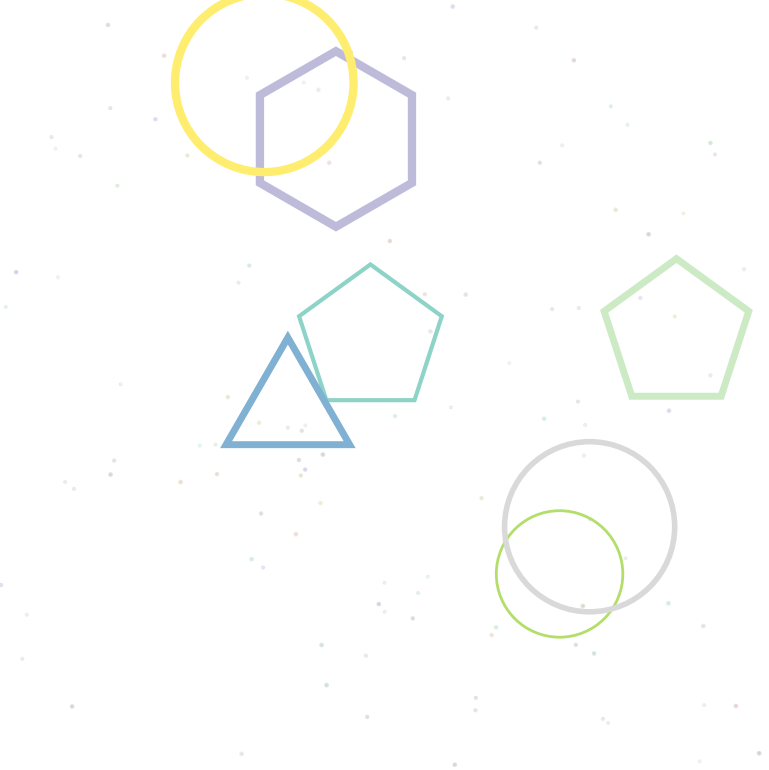[{"shape": "pentagon", "thickness": 1.5, "radius": 0.49, "center": [0.481, 0.559]}, {"shape": "hexagon", "thickness": 3, "radius": 0.57, "center": [0.436, 0.82]}, {"shape": "triangle", "thickness": 2.5, "radius": 0.46, "center": [0.374, 0.469]}, {"shape": "circle", "thickness": 1, "radius": 0.41, "center": [0.727, 0.255]}, {"shape": "circle", "thickness": 2, "radius": 0.55, "center": [0.766, 0.316]}, {"shape": "pentagon", "thickness": 2.5, "radius": 0.49, "center": [0.878, 0.565]}, {"shape": "circle", "thickness": 3, "radius": 0.58, "center": [0.343, 0.892]}]